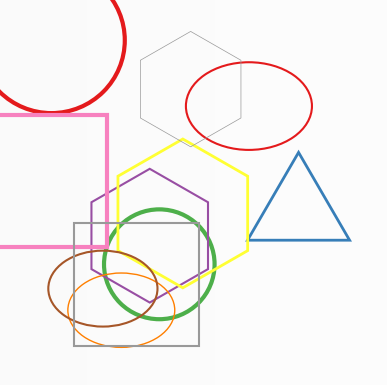[{"shape": "oval", "thickness": 1.5, "radius": 0.81, "center": [0.642, 0.724]}, {"shape": "circle", "thickness": 3, "radius": 0.95, "center": [0.133, 0.895]}, {"shape": "triangle", "thickness": 2, "radius": 0.76, "center": [0.77, 0.452]}, {"shape": "circle", "thickness": 3, "radius": 0.71, "center": [0.411, 0.314]}, {"shape": "hexagon", "thickness": 1.5, "radius": 0.87, "center": [0.386, 0.388]}, {"shape": "oval", "thickness": 1, "radius": 0.69, "center": [0.313, 0.194]}, {"shape": "hexagon", "thickness": 2, "radius": 0.97, "center": [0.472, 0.446]}, {"shape": "oval", "thickness": 1.5, "radius": 0.7, "center": [0.266, 0.25]}, {"shape": "square", "thickness": 3, "radius": 0.86, "center": [0.105, 0.53]}, {"shape": "square", "thickness": 1.5, "radius": 0.8, "center": [0.353, 0.261]}, {"shape": "hexagon", "thickness": 0.5, "radius": 0.75, "center": [0.492, 0.769]}]